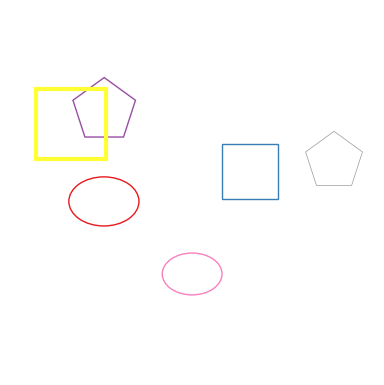[{"shape": "oval", "thickness": 1, "radius": 0.46, "center": [0.27, 0.477]}, {"shape": "square", "thickness": 1, "radius": 0.36, "center": [0.65, 0.555]}, {"shape": "pentagon", "thickness": 1, "radius": 0.43, "center": [0.271, 0.713]}, {"shape": "square", "thickness": 3, "radius": 0.45, "center": [0.185, 0.679]}, {"shape": "oval", "thickness": 1, "radius": 0.39, "center": [0.499, 0.288]}, {"shape": "pentagon", "thickness": 0.5, "radius": 0.39, "center": [0.868, 0.581]}]